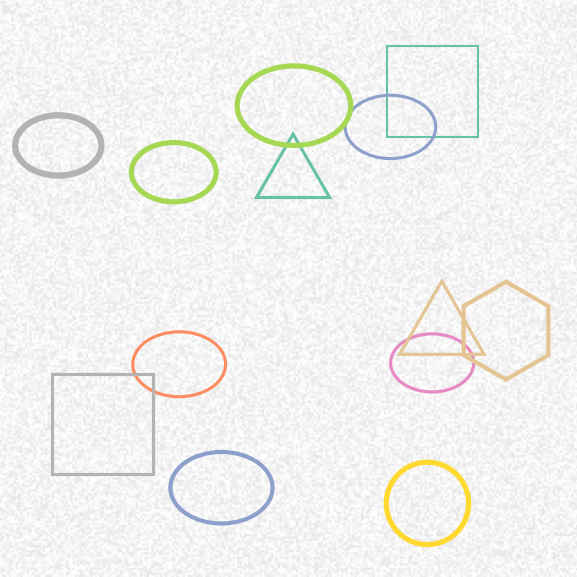[{"shape": "square", "thickness": 1, "radius": 0.39, "center": [0.749, 0.841]}, {"shape": "triangle", "thickness": 1.5, "radius": 0.37, "center": [0.507, 0.694]}, {"shape": "oval", "thickness": 1.5, "radius": 0.4, "center": [0.31, 0.368]}, {"shape": "oval", "thickness": 1.5, "radius": 0.39, "center": [0.676, 0.779]}, {"shape": "oval", "thickness": 2, "radius": 0.44, "center": [0.383, 0.155]}, {"shape": "oval", "thickness": 1.5, "radius": 0.36, "center": [0.748, 0.371]}, {"shape": "oval", "thickness": 2.5, "radius": 0.49, "center": [0.509, 0.816]}, {"shape": "oval", "thickness": 2.5, "radius": 0.37, "center": [0.301, 0.701]}, {"shape": "circle", "thickness": 2.5, "radius": 0.36, "center": [0.74, 0.127]}, {"shape": "hexagon", "thickness": 2, "radius": 0.42, "center": [0.876, 0.427]}, {"shape": "triangle", "thickness": 1.5, "radius": 0.42, "center": [0.765, 0.428]}, {"shape": "square", "thickness": 1.5, "radius": 0.44, "center": [0.178, 0.265]}, {"shape": "oval", "thickness": 3, "radius": 0.37, "center": [0.101, 0.747]}]